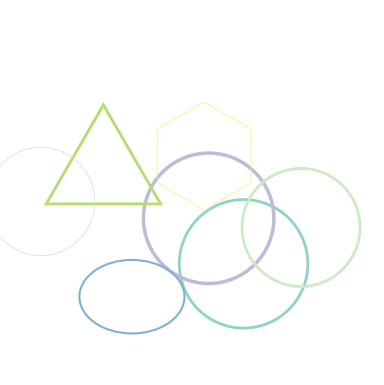[{"shape": "circle", "thickness": 2, "radius": 0.83, "center": [0.633, 0.315]}, {"shape": "circle", "thickness": 2.5, "radius": 0.85, "center": [0.542, 0.433]}, {"shape": "oval", "thickness": 1.5, "radius": 0.68, "center": [0.343, 0.229]}, {"shape": "triangle", "thickness": 2, "radius": 0.86, "center": [0.269, 0.556]}, {"shape": "circle", "thickness": 0.5, "radius": 0.7, "center": [0.106, 0.477]}, {"shape": "circle", "thickness": 2, "radius": 0.77, "center": [0.782, 0.409]}, {"shape": "hexagon", "thickness": 0.5, "radius": 0.7, "center": [0.531, 0.595]}]